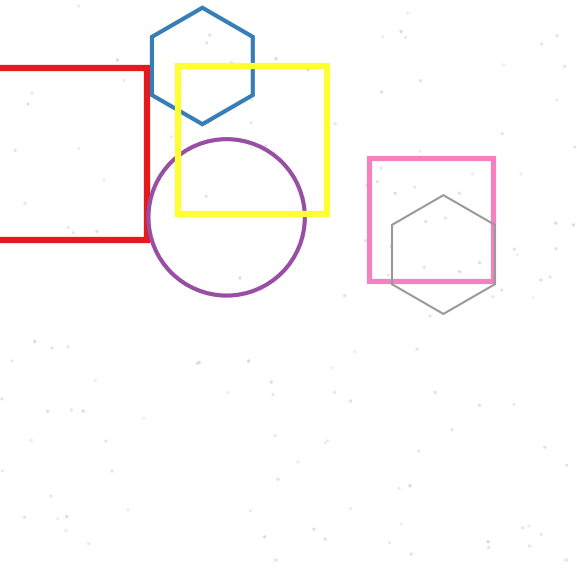[{"shape": "square", "thickness": 3, "radius": 0.74, "center": [0.106, 0.732]}, {"shape": "hexagon", "thickness": 2, "radius": 0.5, "center": [0.35, 0.885]}, {"shape": "circle", "thickness": 2, "radius": 0.68, "center": [0.392, 0.623]}, {"shape": "square", "thickness": 3, "radius": 0.64, "center": [0.437, 0.757]}, {"shape": "square", "thickness": 2.5, "radius": 0.53, "center": [0.746, 0.619]}, {"shape": "hexagon", "thickness": 1, "radius": 0.51, "center": [0.768, 0.558]}]